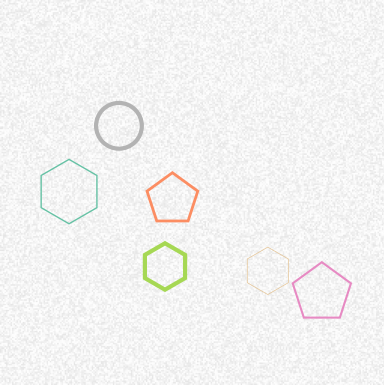[{"shape": "hexagon", "thickness": 1, "radius": 0.42, "center": [0.179, 0.502]}, {"shape": "pentagon", "thickness": 2, "radius": 0.35, "center": [0.448, 0.482]}, {"shape": "pentagon", "thickness": 1.5, "radius": 0.4, "center": [0.836, 0.239]}, {"shape": "hexagon", "thickness": 3, "radius": 0.3, "center": [0.429, 0.308]}, {"shape": "hexagon", "thickness": 0.5, "radius": 0.31, "center": [0.696, 0.297]}, {"shape": "circle", "thickness": 3, "radius": 0.3, "center": [0.309, 0.673]}]